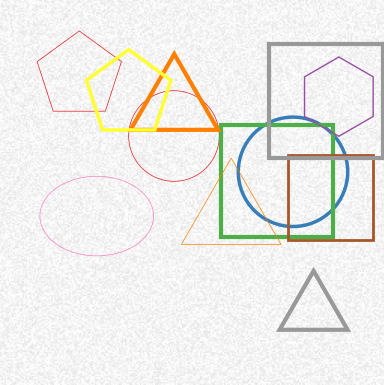[{"shape": "pentagon", "thickness": 0.5, "radius": 0.58, "center": [0.206, 0.804]}, {"shape": "circle", "thickness": 0.5, "radius": 0.59, "center": [0.452, 0.647]}, {"shape": "circle", "thickness": 2.5, "radius": 0.71, "center": [0.761, 0.554]}, {"shape": "square", "thickness": 3, "radius": 0.73, "center": [0.72, 0.531]}, {"shape": "hexagon", "thickness": 1, "radius": 0.51, "center": [0.88, 0.749]}, {"shape": "triangle", "thickness": 3, "radius": 0.66, "center": [0.453, 0.728]}, {"shape": "triangle", "thickness": 0.5, "radius": 0.75, "center": [0.601, 0.44]}, {"shape": "pentagon", "thickness": 2.5, "radius": 0.58, "center": [0.334, 0.756]}, {"shape": "square", "thickness": 2, "radius": 0.55, "center": [0.858, 0.488]}, {"shape": "oval", "thickness": 0.5, "radius": 0.74, "center": [0.251, 0.439]}, {"shape": "square", "thickness": 3, "radius": 0.74, "center": [0.847, 0.738]}, {"shape": "triangle", "thickness": 3, "radius": 0.51, "center": [0.814, 0.194]}]